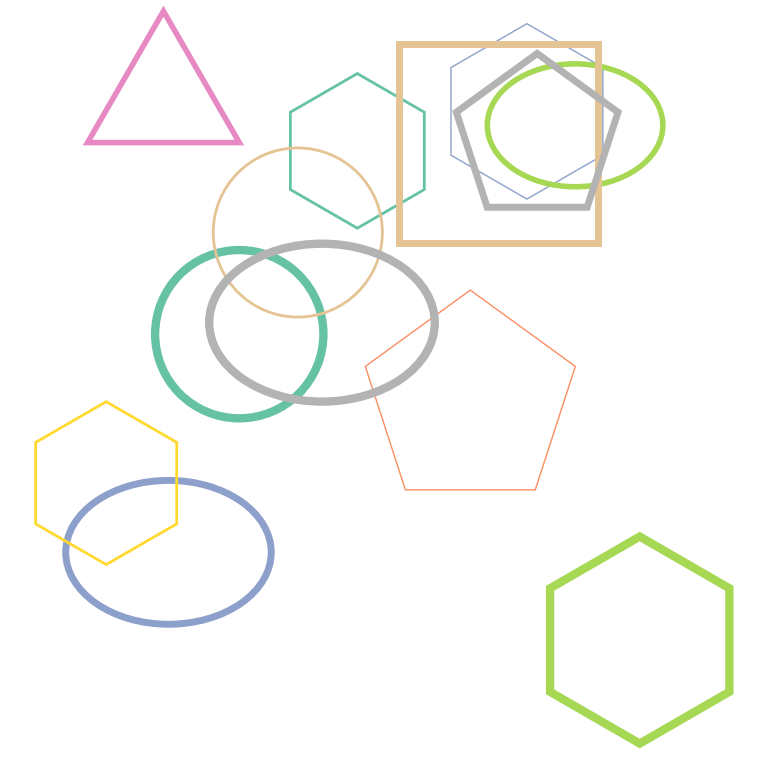[{"shape": "circle", "thickness": 3, "radius": 0.55, "center": [0.311, 0.566]}, {"shape": "hexagon", "thickness": 1, "radius": 0.5, "center": [0.464, 0.804]}, {"shape": "pentagon", "thickness": 0.5, "radius": 0.72, "center": [0.611, 0.48]}, {"shape": "hexagon", "thickness": 0.5, "radius": 0.57, "center": [0.684, 0.855]}, {"shape": "oval", "thickness": 2.5, "radius": 0.67, "center": [0.219, 0.283]}, {"shape": "triangle", "thickness": 2, "radius": 0.57, "center": [0.212, 0.872]}, {"shape": "hexagon", "thickness": 3, "radius": 0.67, "center": [0.831, 0.169]}, {"shape": "oval", "thickness": 2, "radius": 0.57, "center": [0.747, 0.837]}, {"shape": "hexagon", "thickness": 1, "radius": 0.53, "center": [0.138, 0.373]}, {"shape": "square", "thickness": 2.5, "radius": 0.65, "center": [0.648, 0.813]}, {"shape": "circle", "thickness": 1, "radius": 0.55, "center": [0.387, 0.698]}, {"shape": "oval", "thickness": 3, "radius": 0.73, "center": [0.418, 0.581]}, {"shape": "pentagon", "thickness": 2.5, "radius": 0.55, "center": [0.698, 0.82]}]